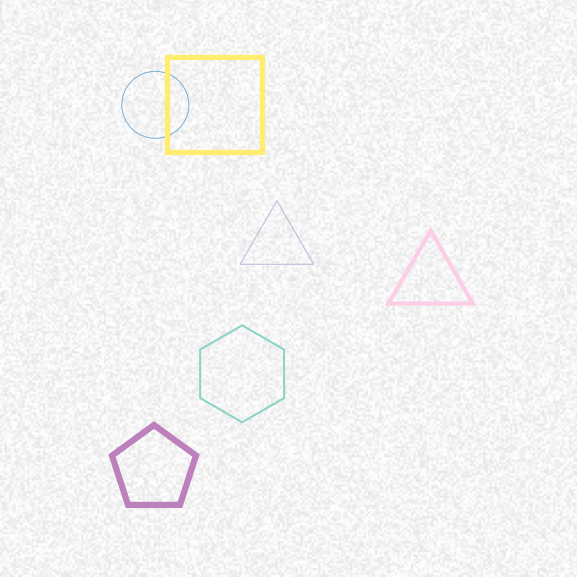[{"shape": "hexagon", "thickness": 1, "radius": 0.42, "center": [0.419, 0.352]}, {"shape": "triangle", "thickness": 0.5, "radius": 0.37, "center": [0.479, 0.578]}, {"shape": "circle", "thickness": 0.5, "radius": 0.29, "center": [0.269, 0.818]}, {"shape": "triangle", "thickness": 2, "radius": 0.42, "center": [0.746, 0.516]}, {"shape": "pentagon", "thickness": 3, "radius": 0.38, "center": [0.267, 0.187]}, {"shape": "square", "thickness": 2.5, "radius": 0.41, "center": [0.372, 0.818]}]